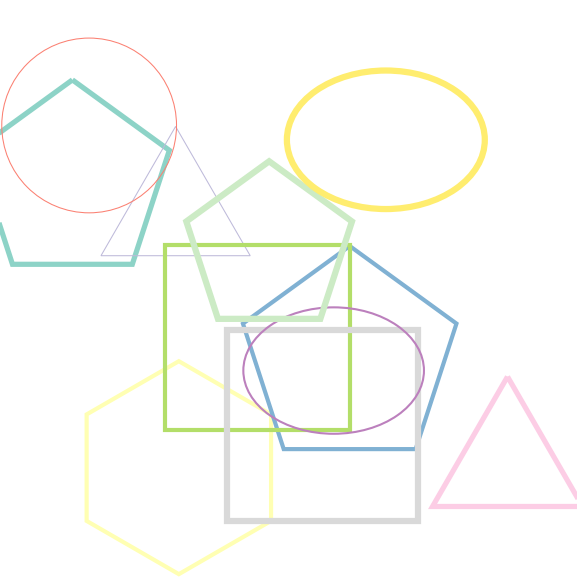[{"shape": "pentagon", "thickness": 2.5, "radius": 0.88, "center": [0.125, 0.684]}, {"shape": "hexagon", "thickness": 2, "radius": 0.92, "center": [0.31, 0.189]}, {"shape": "triangle", "thickness": 0.5, "radius": 0.75, "center": [0.304, 0.631]}, {"shape": "circle", "thickness": 0.5, "radius": 0.76, "center": [0.154, 0.782]}, {"shape": "pentagon", "thickness": 2, "radius": 0.97, "center": [0.606, 0.379]}, {"shape": "square", "thickness": 2, "radius": 0.8, "center": [0.446, 0.414]}, {"shape": "triangle", "thickness": 2.5, "radius": 0.75, "center": [0.879, 0.197]}, {"shape": "square", "thickness": 3, "radius": 0.83, "center": [0.559, 0.263]}, {"shape": "oval", "thickness": 1, "radius": 0.78, "center": [0.578, 0.357]}, {"shape": "pentagon", "thickness": 3, "radius": 0.75, "center": [0.466, 0.569]}, {"shape": "oval", "thickness": 3, "radius": 0.86, "center": [0.668, 0.757]}]